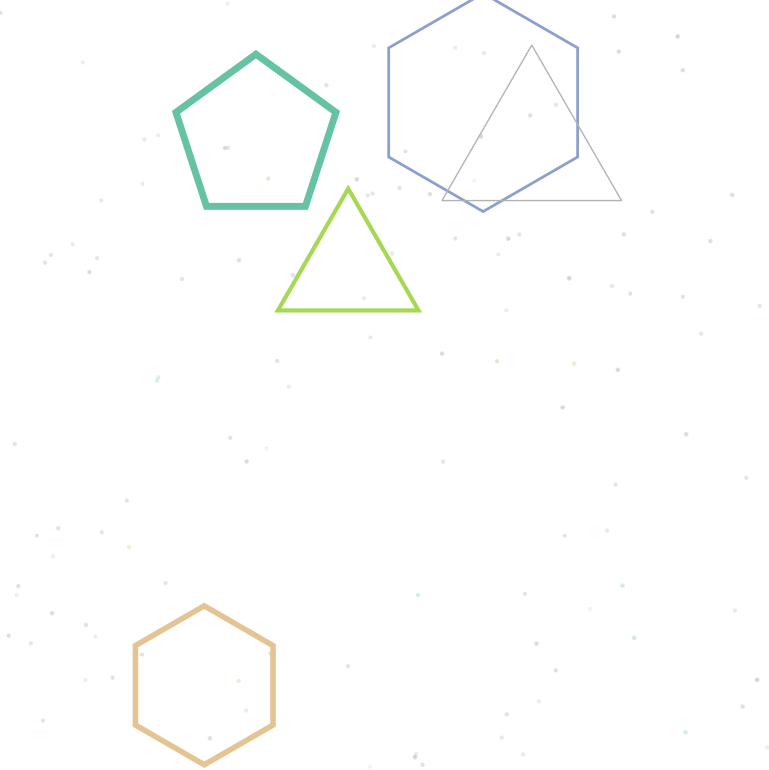[{"shape": "pentagon", "thickness": 2.5, "radius": 0.55, "center": [0.332, 0.82]}, {"shape": "hexagon", "thickness": 1, "radius": 0.71, "center": [0.627, 0.867]}, {"shape": "triangle", "thickness": 1.5, "radius": 0.53, "center": [0.452, 0.65]}, {"shape": "hexagon", "thickness": 2, "radius": 0.52, "center": [0.265, 0.11]}, {"shape": "triangle", "thickness": 0.5, "radius": 0.67, "center": [0.691, 0.807]}]